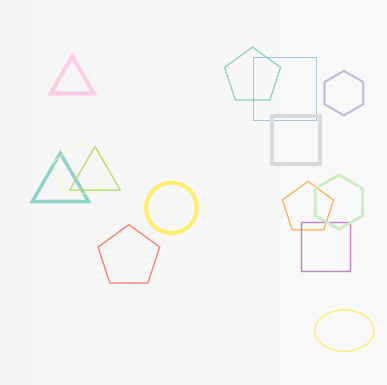[{"shape": "triangle", "thickness": 2.5, "radius": 0.42, "center": [0.156, 0.518]}, {"shape": "pentagon", "thickness": 1, "radius": 0.38, "center": [0.652, 0.802]}, {"shape": "pentagon", "thickness": 0.5, "radius": 0.37, "center": [0.209, 0.557]}, {"shape": "hexagon", "thickness": 1.5, "radius": 0.29, "center": [0.887, 0.758]}, {"shape": "pentagon", "thickness": 1, "radius": 0.42, "center": [0.333, 0.333]}, {"shape": "square", "thickness": 0.5, "radius": 0.41, "center": [0.734, 0.77]}, {"shape": "pentagon", "thickness": 1, "radius": 0.35, "center": [0.795, 0.459]}, {"shape": "triangle", "thickness": 1, "radius": 0.38, "center": [0.245, 0.544]}, {"shape": "triangle", "thickness": 3, "radius": 0.32, "center": [0.186, 0.789]}, {"shape": "square", "thickness": 3, "radius": 0.31, "center": [0.763, 0.636]}, {"shape": "square", "thickness": 1, "radius": 0.32, "center": [0.84, 0.359]}, {"shape": "hexagon", "thickness": 2, "radius": 0.35, "center": [0.875, 0.475]}, {"shape": "circle", "thickness": 3, "radius": 0.33, "center": [0.442, 0.46]}, {"shape": "oval", "thickness": 1, "radius": 0.38, "center": [0.889, 0.141]}]